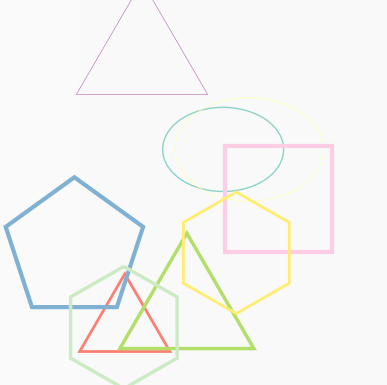[{"shape": "oval", "thickness": 1, "radius": 0.78, "center": [0.576, 0.612]}, {"shape": "oval", "thickness": 0.5, "radius": 0.96, "center": [0.643, 0.612]}, {"shape": "triangle", "thickness": 2, "radius": 0.67, "center": [0.322, 0.154]}, {"shape": "pentagon", "thickness": 3, "radius": 0.93, "center": [0.192, 0.353]}, {"shape": "triangle", "thickness": 2.5, "radius": 1.0, "center": [0.482, 0.194]}, {"shape": "square", "thickness": 3, "radius": 0.69, "center": [0.718, 0.482]}, {"shape": "triangle", "thickness": 0.5, "radius": 0.98, "center": [0.367, 0.852]}, {"shape": "hexagon", "thickness": 2.5, "radius": 0.79, "center": [0.32, 0.149]}, {"shape": "hexagon", "thickness": 2, "radius": 0.79, "center": [0.61, 0.343]}]